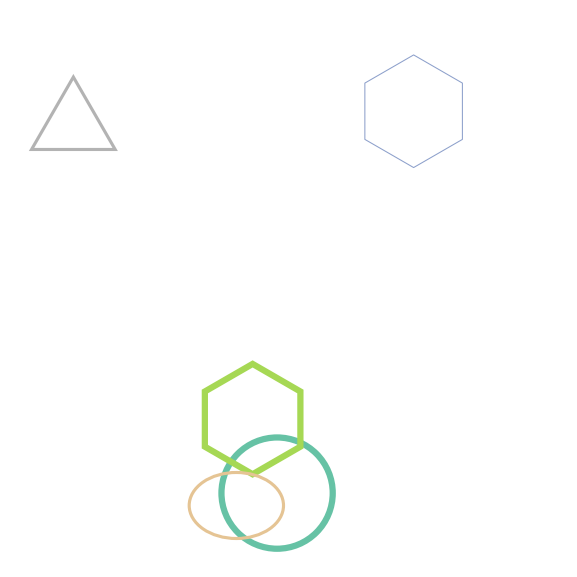[{"shape": "circle", "thickness": 3, "radius": 0.48, "center": [0.48, 0.145]}, {"shape": "hexagon", "thickness": 0.5, "radius": 0.49, "center": [0.716, 0.807]}, {"shape": "hexagon", "thickness": 3, "radius": 0.48, "center": [0.437, 0.273]}, {"shape": "oval", "thickness": 1.5, "radius": 0.41, "center": [0.409, 0.124]}, {"shape": "triangle", "thickness": 1.5, "radius": 0.42, "center": [0.127, 0.782]}]